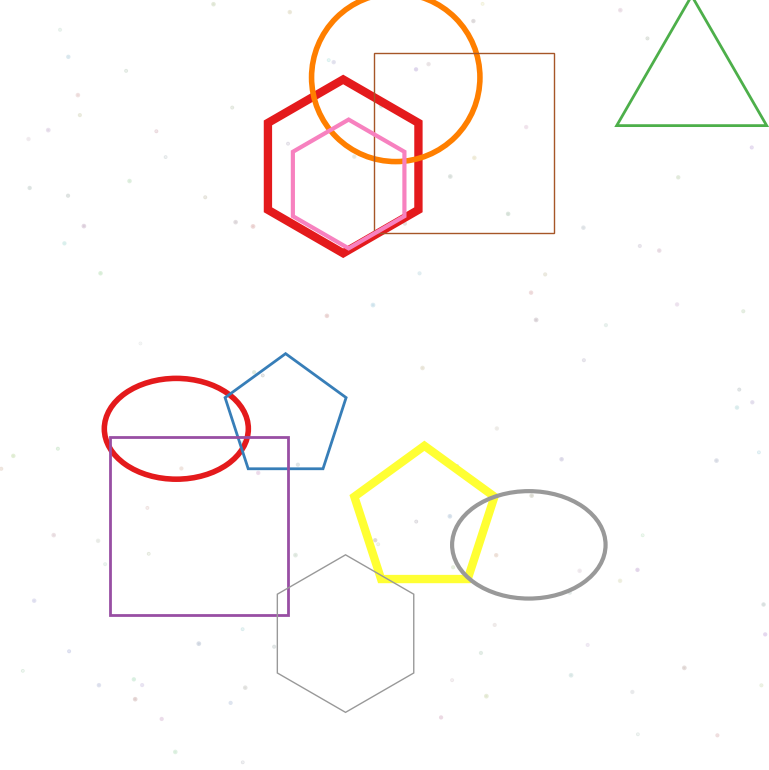[{"shape": "hexagon", "thickness": 3, "radius": 0.56, "center": [0.446, 0.784]}, {"shape": "oval", "thickness": 2, "radius": 0.47, "center": [0.229, 0.443]}, {"shape": "pentagon", "thickness": 1, "radius": 0.41, "center": [0.371, 0.458]}, {"shape": "triangle", "thickness": 1, "radius": 0.56, "center": [0.898, 0.893]}, {"shape": "square", "thickness": 1, "radius": 0.58, "center": [0.259, 0.317]}, {"shape": "circle", "thickness": 2, "radius": 0.55, "center": [0.514, 0.899]}, {"shape": "pentagon", "thickness": 3, "radius": 0.48, "center": [0.551, 0.325]}, {"shape": "square", "thickness": 0.5, "radius": 0.58, "center": [0.602, 0.814]}, {"shape": "hexagon", "thickness": 1.5, "radius": 0.42, "center": [0.453, 0.761]}, {"shape": "hexagon", "thickness": 0.5, "radius": 0.51, "center": [0.449, 0.177]}, {"shape": "oval", "thickness": 1.5, "radius": 0.5, "center": [0.687, 0.292]}]